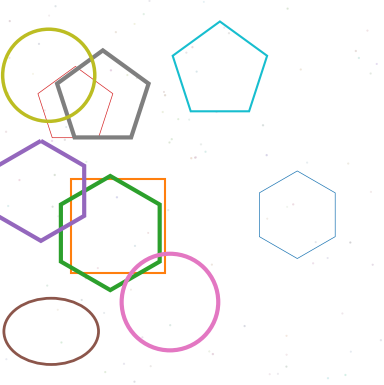[{"shape": "hexagon", "thickness": 0.5, "radius": 0.57, "center": [0.772, 0.442]}, {"shape": "square", "thickness": 1.5, "radius": 0.61, "center": [0.306, 0.414]}, {"shape": "hexagon", "thickness": 3, "radius": 0.74, "center": [0.286, 0.395]}, {"shape": "pentagon", "thickness": 0.5, "radius": 0.51, "center": [0.196, 0.725]}, {"shape": "hexagon", "thickness": 3, "radius": 0.65, "center": [0.106, 0.504]}, {"shape": "oval", "thickness": 2, "radius": 0.61, "center": [0.133, 0.139]}, {"shape": "circle", "thickness": 3, "radius": 0.63, "center": [0.441, 0.215]}, {"shape": "pentagon", "thickness": 3, "radius": 0.62, "center": [0.267, 0.744]}, {"shape": "circle", "thickness": 2.5, "radius": 0.6, "center": [0.127, 0.804]}, {"shape": "pentagon", "thickness": 1.5, "radius": 0.64, "center": [0.571, 0.815]}]